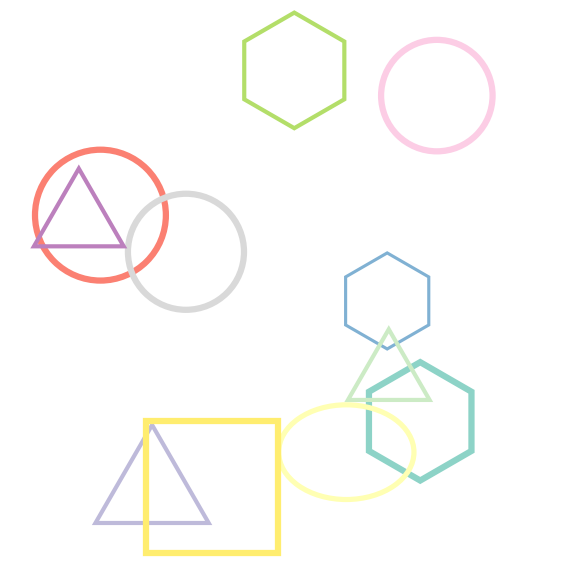[{"shape": "hexagon", "thickness": 3, "radius": 0.51, "center": [0.728, 0.27]}, {"shape": "oval", "thickness": 2.5, "radius": 0.59, "center": [0.6, 0.216]}, {"shape": "triangle", "thickness": 2, "radius": 0.57, "center": [0.263, 0.15]}, {"shape": "circle", "thickness": 3, "radius": 0.57, "center": [0.174, 0.627]}, {"shape": "hexagon", "thickness": 1.5, "radius": 0.42, "center": [0.67, 0.478]}, {"shape": "hexagon", "thickness": 2, "radius": 0.5, "center": [0.51, 0.877]}, {"shape": "circle", "thickness": 3, "radius": 0.48, "center": [0.756, 0.834]}, {"shape": "circle", "thickness": 3, "radius": 0.5, "center": [0.322, 0.563]}, {"shape": "triangle", "thickness": 2, "radius": 0.45, "center": [0.136, 0.617]}, {"shape": "triangle", "thickness": 2, "radius": 0.41, "center": [0.673, 0.347]}, {"shape": "square", "thickness": 3, "radius": 0.58, "center": [0.367, 0.156]}]